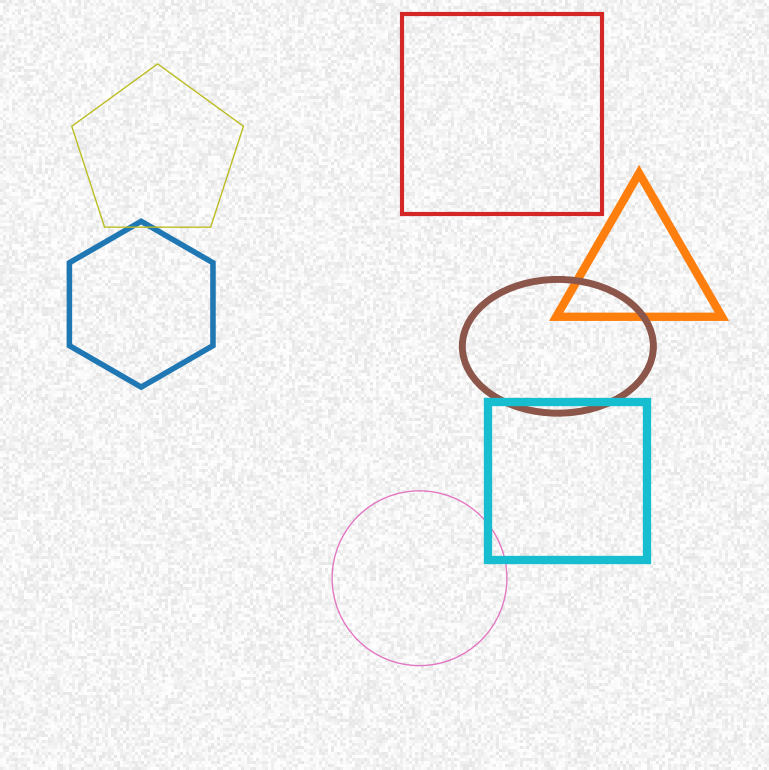[{"shape": "hexagon", "thickness": 2, "radius": 0.54, "center": [0.183, 0.605]}, {"shape": "triangle", "thickness": 3, "radius": 0.62, "center": [0.83, 0.651]}, {"shape": "square", "thickness": 1.5, "radius": 0.65, "center": [0.652, 0.852]}, {"shape": "oval", "thickness": 2.5, "radius": 0.62, "center": [0.724, 0.55]}, {"shape": "circle", "thickness": 0.5, "radius": 0.57, "center": [0.545, 0.249]}, {"shape": "pentagon", "thickness": 0.5, "radius": 0.59, "center": [0.205, 0.8]}, {"shape": "square", "thickness": 3, "radius": 0.51, "center": [0.737, 0.375]}]